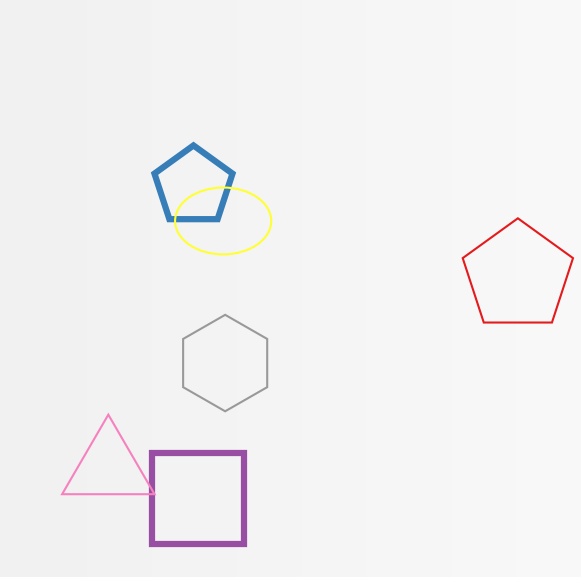[{"shape": "pentagon", "thickness": 1, "radius": 0.5, "center": [0.891, 0.521]}, {"shape": "pentagon", "thickness": 3, "radius": 0.35, "center": [0.333, 0.677]}, {"shape": "square", "thickness": 3, "radius": 0.39, "center": [0.34, 0.136]}, {"shape": "oval", "thickness": 1, "radius": 0.41, "center": [0.384, 0.617]}, {"shape": "triangle", "thickness": 1, "radius": 0.46, "center": [0.186, 0.189]}, {"shape": "hexagon", "thickness": 1, "radius": 0.42, "center": [0.387, 0.37]}]